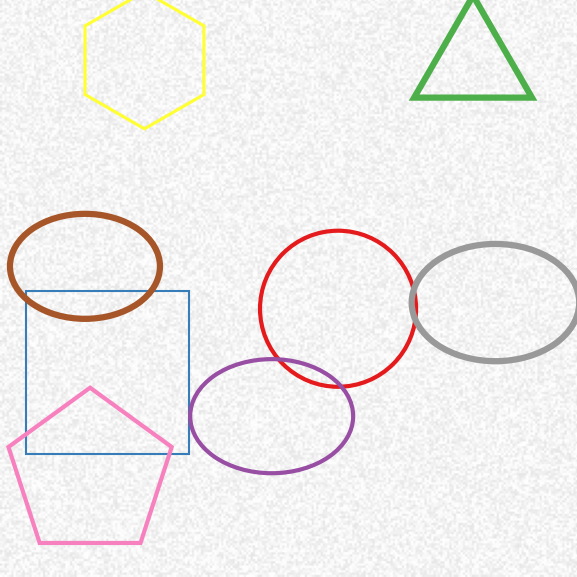[{"shape": "circle", "thickness": 2, "radius": 0.68, "center": [0.585, 0.465]}, {"shape": "square", "thickness": 1, "radius": 0.71, "center": [0.187, 0.355]}, {"shape": "triangle", "thickness": 3, "radius": 0.59, "center": [0.819, 0.889]}, {"shape": "oval", "thickness": 2, "radius": 0.71, "center": [0.47, 0.278]}, {"shape": "hexagon", "thickness": 1.5, "radius": 0.59, "center": [0.25, 0.895]}, {"shape": "oval", "thickness": 3, "radius": 0.65, "center": [0.147, 0.538]}, {"shape": "pentagon", "thickness": 2, "radius": 0.74, "center": [0.156, 0.179]}, {"shape": "oval", "thickness": 3, "radius": 0.73, "center": [0.858, 0.475]}]